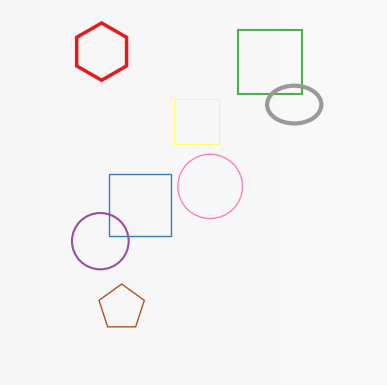[{"shape": "hexagon", "thickness": 2.5, "radius": 0.37, "center": [0.262, 0.866]}, {"shape": "square", "thickness": 1, "radius": 0.4, "center": [0.361, 0.468]}, {"shape": "square", "thickness": 1.5, "radius": 0.41, "center": [0.697, 0.839]}, {"shape": "circle", "thickness": 1.5, "radius": 0.37, "center": [0.259, 0.374]}, {"shape": "square", "thickness": 0.5, "radius": 0.29, "center": [0.506, 0.683]}, {"shape": "pentagon", "thickness": 1, "radius": 0.31, "center": [0.314, 0.201]}, {"shape": "circle", "thickness": 1, "radius": 0.42, "center": [0.542, 0.516]}, {"shape": "oval", "thickness": 3, "radius": 0.35, "center": [0.759, 0.728]}]